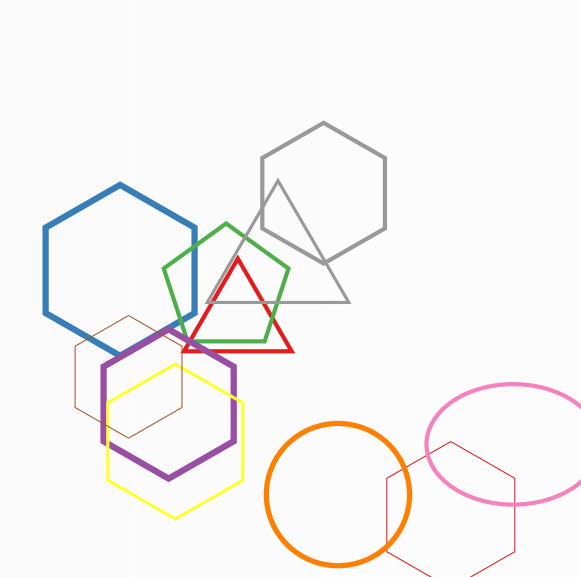[{"shape": "hexagon", "thickness": 0.5, "radius": 0.64, "center": [0.776, 0.107]}, {"shape": "triangle", "thickness": 2, "radius": 0.53, "center": [0.409, 0.444]}, {"shape": "hexagon", "thickness": 3, "radius": 0.74, "center": [0.207, 0.531]}, {"shape": "pentagon", "thickness": 2, "radius": 0.56, "center": [0.389, 0.499]}, {"shape": "hexagon", "thickness": 3, "radius": 0.65, "center": [0.29, 0.3]}, {"shape": "circle", "thickness": 2.5, "radius": 0.62, "center": [0.581, 0.143]}, {"shape": "hexagon", "thickness": 1.5, "radius": 0.67, "center": [0.302, 0.235]}, {"shape": "hexagon", "thickness": 0.5, "radius": 0.53, "center": [0.221, 0.347]}, {"shape": "oval", "thickness": 2, "radius": 0.75, "center": [0.883, 0.23]}, {"shape": "hexagon", "thickness": 2, "radius": 0.61, "center": [0.557, 0.665]}, {"shape": "triangle", "thickness": 1.5, "radius": 0.7, "center": [0.478, 0.546]}]